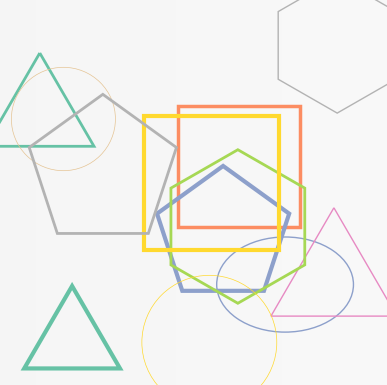[{"shape": "triangle", "thickness": 2, "radius": 0.81, "center": [0.103, 0.701]}, {"shape": "triangle", "thickness": 3, "radius": 0.71, "center": [0.186, 0.114]}, {"shape": "square", "thickness": 2.5, "radius": 0.79, "center": [0.616, 0.568]}, {"shape": "pentagon", "thickness": 3, "radius": 0.9, "center": [0.576, 0.39]}, {"shape": "oval", "thickness": 1, "radius": 0.88, "center": [0.736, 0.261]}, {"shape": "triangle", "thickness": 1, "radius": 0.94, "center": [0.862, 0.273]}, {"shape": "hexagon", "thickness": 2, "radius": 1.0, "center": [0.614, 0.412]}, {"shape": "square", "thickness": 3, "radius": 0.87, "center": [0.545, 0.524]}, {"shape": "circle", "thickness": 0.5, "radius": 0.87, "center": [0.54, 0.111]}, {"shape": "circle", "thickness": 0.5, "radius": 0.67, "center": [0.164, 0.691]}, {"shape": "hexagon", "thickness": 1, "radius": 0.88, "center": [0.87, 0.882]}, {"shape": "pentagon", "thickness": 2, "radius": 1.0, "center": [0.265, 0.555]}]